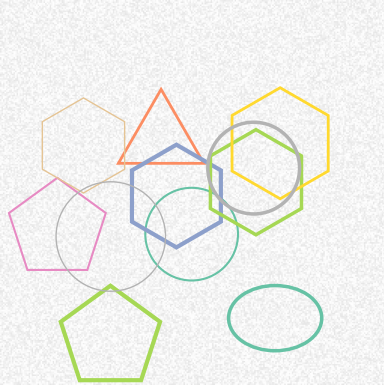[{"shape": "circle", "thickness": 1.5, "radius": 0.6, "center": [0.498, 0.392]}, {"shape": "oval", "thickness": 2.5, "radius": 0.6, "center": [0.715, 0.174]}, {"shape": "triangle", "thickness": 2, "radius": 0.64, "center": [0.418, 0.64]}, {"shape": "hexagon", "thickness": 3, "radius": 0.67, "center": [0.458, 0.491]}, {"shape": "pentagon", "thickness": 1.5, "radius": 0.66, "center": [0.149, 0.406]}, {"shape": "hexagon", "thickness": 2.5, "radius": 0.68, "center": [0.665, 0.527]}, {"shape": "pentagon", "thickness": 3, "radius": 0.68, "center": [0.287, 0.122]}, {"shape": "hexagon", "thickness": 2, "radius": 0.72, "center": [0.728, 0.628]}, {"shape": "hexagon", "thickness": 1, "radius": 0.62, "center": [0.217, 0.622]}, {"shape": "circle", "thickness": 1, "radius": 0.71, "center": [0.288, 0.386]}, {"shape": "circle", "thickness": 2.5, "radius": 0.6, "center": [0.659, 0.563]}]